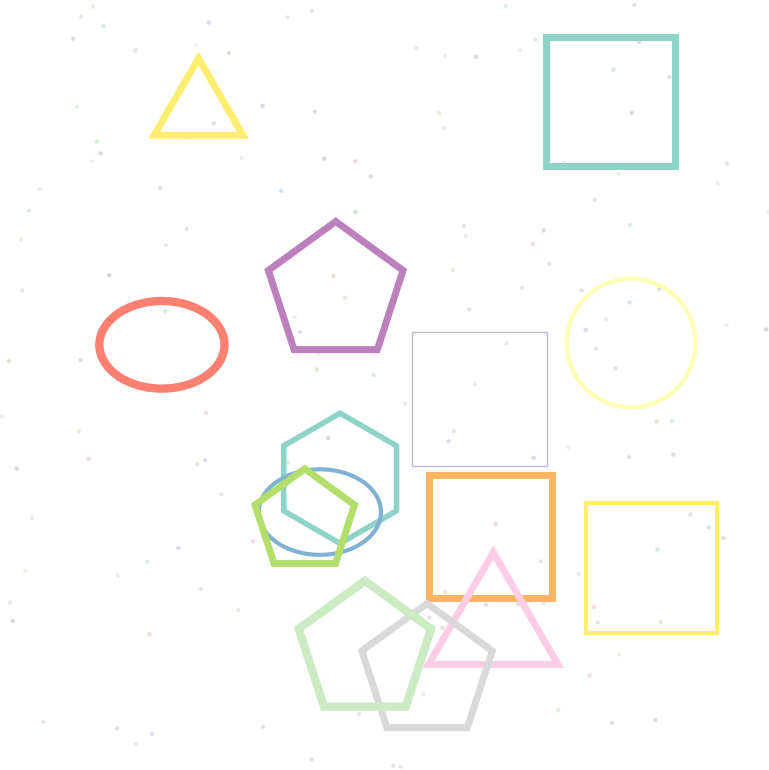[{"shape": "hexagon", "thickness": 2, "radius": 0.42, "center": [0.442, 0.379]}, {"shape": "square", "thickness": 2.5, "radius": 0.42, "center": [0.793, 0.868]}, {"shape": "circle", "thickness": 1.5, "radius": 0.42, "center": [0.82, 0.555]}, {"shape": "square", "thickness": 0.5, "radius": 0.44, "center": [0.623, 0.482]}, {"shape": "oval", "thickness": 3, "radius": 0.41, "center": [0.21, 0.552]}, {"shape": "oval", "thickness": 1.5, "radius": 0.4, "center": [0.415, 0.335]}, {"shape": "square", "thickness": 2.5, "radius": 0.4, "center": [0.637, 0.303]}, {"shape": "pentagon", "thickness": 2.5, "radius": 0.34, "center": [0.396, 0.323]}, {"shape": "triangle", "thickness": 2.5, "radius": 0.49, "center": [0.641, 0.186]}, {"shape": "pentagon", "thickness": 2.5, "radius": 0.45, "center": [0.555, 0.127]}, {"shape": "pentagon", "thickness": 2.5, "radius": 0.46, "center": [0.436, 0.62]}, {"shape": "pentagon", "thickness": 3, "radius": 0.45, "center": [0.474, 0.155]}, {"shape": "triangle", "thickness": 2.5, "radius": 0.33, "center": [0.258, 0.858]}, {"shape": "square", "thickness": 1.5, "radius": 0.42, "center": [0.846, 0.262]}]